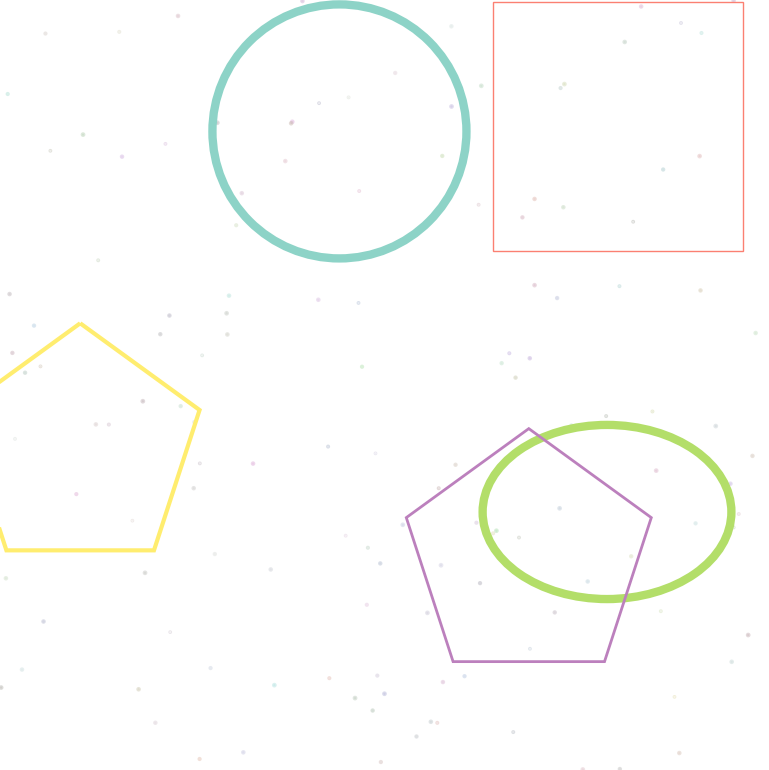[{"shape": "circle", "thickness": 3, "radius": 0.82, "center": [0.441, 0.829]}, {"shape": "square", "thickness": 0.5, "radius": 0.81, "center": [0.802, 0.836]}, {"shape": "oval", "thickness": 3, "radius": 0.81, "center": [0.788, 0.335]}, {"shape": "pentagon", "thickness": 1, "radius": 0.84, "center": [0.687, 0.276]}, {"shape": "pentagon", "thickness": 1.5, "radius": 0.82, "center": [0.104, 0.417]}]